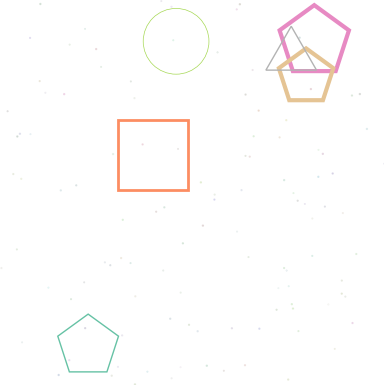[{"shape": "pentagon", "thickness": 1, "radius": 0.41, "center": [0.229, 0.101]}, {"shape": "square", "thickness": 2, "radius": 0.46, "center": [0.396, 0.598]}, {"shape": "pentagon", "thickness": 3, "radius": 0.47, "center": [0.816, 0.892]}, {"shape": "circle", "thickness": 0.5, "radius": 0.43, "center": [0.457, 0.893]}, {"shape": "pentagon", "thickness": 3, "radius": 0.37, "center": [0.795, 0.8]}, {"shape": "triangle", "thickness": 1, "radius": 0.38, "center": [0.756, 0.856]}]